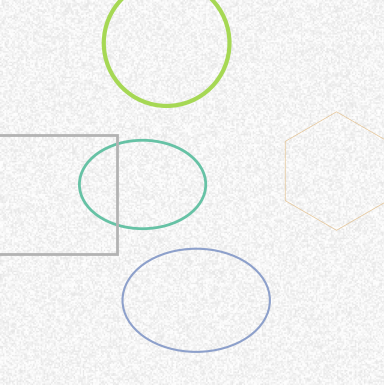[{"shape": "oval", "thickness": 2, "radius": 0.82, "center": [0.37, 0.521]}, {"shape": "oval", "thickness": 1.5, "radius": 0.96, "center": [0.51, 0.22]}, {"shape": "circle", "thickness": 3, "radius": 0.82, "center": [0.433, 0.888]}, {"shape": "hexagon", "thickness": 0.5, "radius": 0.77, "center": [0.874, 0.556]}, {"shape": "square", "thickness": 2, "radius": 0.77, "center": [0.15, 0.494]}]